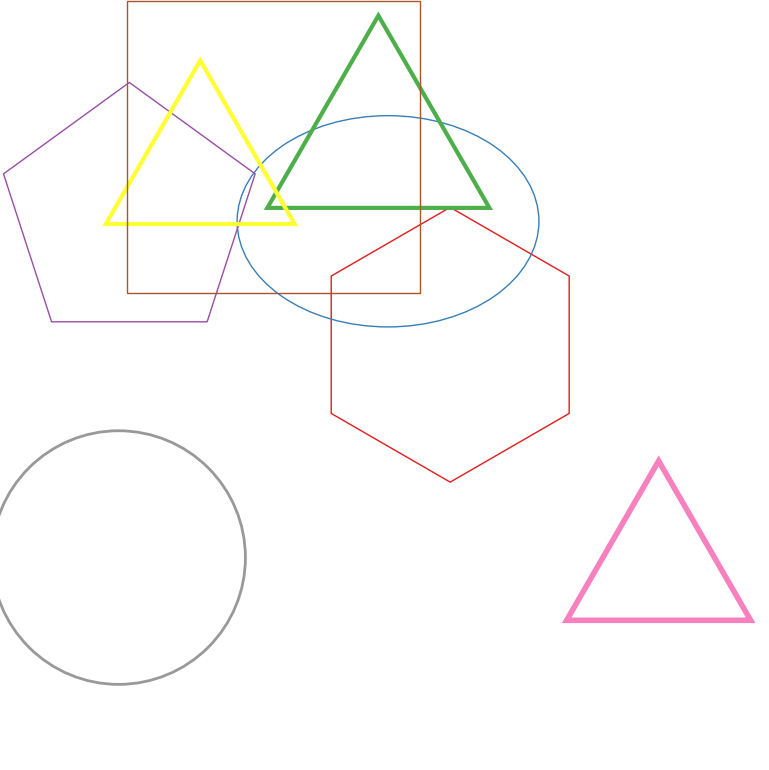[{"shape": "hexagon", "thickness": 0.5, "radius": 0.89, "center": [0.585, 0.552]}, {"shape": "oval", "thickness": 0.5, "radius": 0.98, "center": [0.504, 0.713]}, {"shape": "triangle", "thickness": 1.5, "radius": 0.83, "center": [0.491, 0.813]}, {"shape": "pentagon", "thickness": 0.5, "radius": 0.86, "center": [0.168, 0.721]}, {"shape": "triangle", "thickness": 1.5, "radius": 0.71, "center": [0.26, 0.78]}, {"shape": "square", "thickness": 0.5, "radius": 0.95, "center": [0.355, 0.809]}, {"shape": "triangle", "thickness": 2, "radius": 0.69, "center": [0.855, 0.263]}, {"shape": "circle", "thickness": 1, "radius": 0.82, "center": [0.154, 0.276]}]